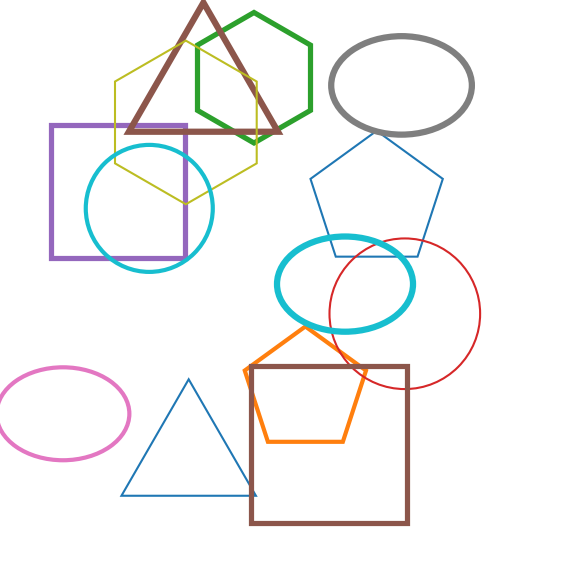[{"shape": "triangle", "thickness": 1, "radius": 0.67, "center": [0.327, 0.208]}, {"shape": "pentagon", "thickness": 1, "radius": 0.6, "center": [0.652, 0.652]}, {"shape": "pentagon", "thickness": 2, "radius": 0.55, "center": [0.529, 0.323]}, {"shape": "hexagon", "thickness": 2.5, "radius": 0.56, "center": [0.44, 0.865]}, {"shape": "circle", "thickness": 1, "radius": 0.65, "center": [0.701, 0.456]}, {"shape": "square", "thickness": 2.5, "radius": 0.58, "center": [0.204, 0.668]}, {"shape": "triangle", "thickness": 3, "radius": 0.75, "center": [0.352, 0.846]}, {"shape": "square", "thickness": 2.5, "radius": 0.68, "center": [0.57, 0.229]}, {"shape": "oval", "thickness": 2, "radius": 0.57, "center": [0.109, 0.283]}, {"shape": "oval", "thickness": 3, "radius": 0.61, "center": [0.695, 0.851]}, {"shape": "hexagon", "thickness": 1, "radius": 0.71, "center": [0.322, 0.787]}, {"shape": "oval", "thickness": 3, "radius": 0.59, "center": [0.597, 0.507]}, {"shape": "circle", "thickness": 2, "radius": 0.55, "center": [0.258, 0.638]}]